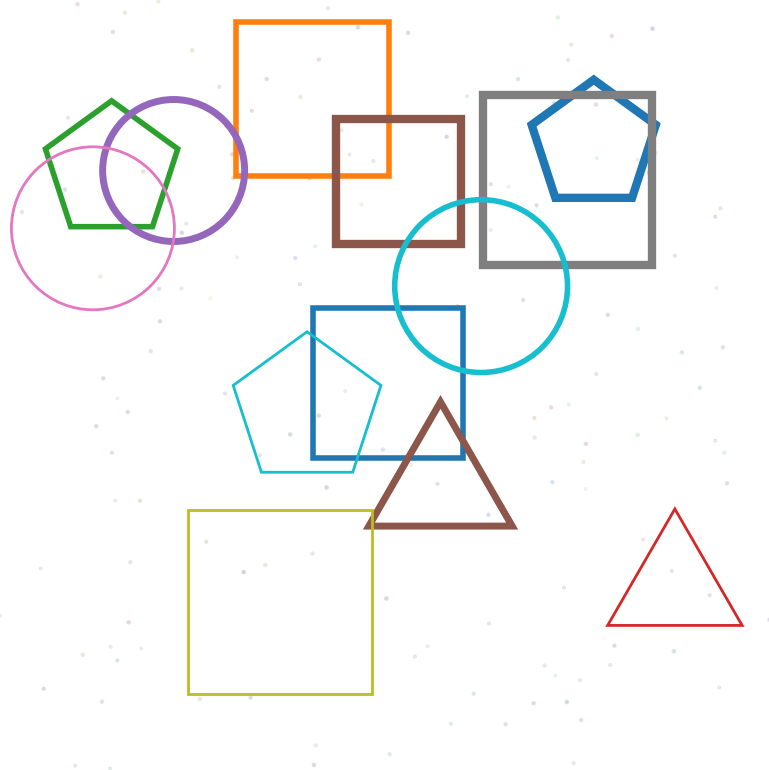[{"shape": "pentagon", "thickness": 3, "radius": 0.42, "center": [0.771, 0.812]}, {"shape": "square", "thickness": 2, "radius": 0.49, "center": [0.504, 0.503]}, {"shape": "square", "thickness": 2, "radius": 0.5, "center": [0.406, 0.872]}, {"shape": "pentagon", "thickness": 2, "radius": 0.45, "center": [0.145, 0.779]}, {"shape": "triangle", "thickness": 1, "radius": 0.5, "center": [0.876, 0.238]}, {"shape": "circle", "thickness": 2.5, "radius": 0.46, "center": [0.226, 0.779]}, {"shape": "triangle", "thickness": 2.5, "radius": 0.54, "center": [0.572, 0.37]}, {"shape": "square", "thickness": 3, "radius": 0.41, "center": [0.518, 0.765]}, {"shape": "circle", "thickness": 1, "radius": 0.53, "center": [0.121, 0.704]}, {"shape": "square", "thickness": 3, "radius": 0.55, "center": [0.737, 0.767]}, {"shape": "square", "thickness": 1, "radius": 0.6, "center": [0.364, 0.218]}, {"shape": "circle", "thickness": 2, "radius": 0.56, "center": [0.625, 0.628]}, {"shape": "pentagon", "thickness": 1, "radius": 0.5, "center": [0.399, 0.468]}]